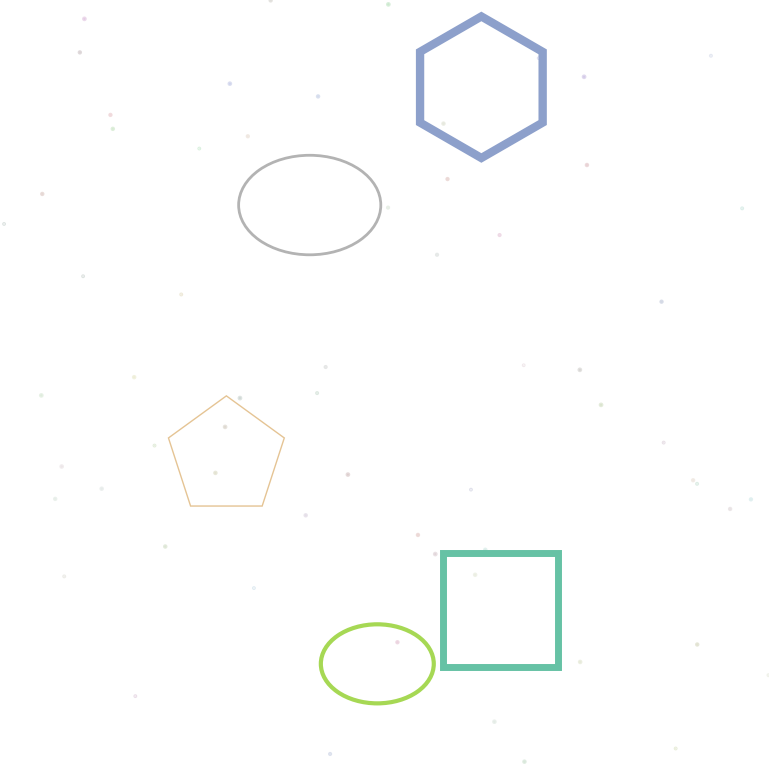[{"shape": "square", "thickness": 2.5, "radius": 0.37, "center": [0.65, 0.208]}, {"shape": "hexagon", "thickness": 3, "radius": 0.46, "center": [0.625, 0.887]}, {"shape": "oval", "thickness": 1.5, "radius": 0.37, "center": [0.49, 0.138]}, {"shape": "pentagon", "thickness": 0.5, "radius": 0.4, "center": [0.294, 0.407]}, {"shape": "oval", "thickness": 1, "radius": 0.46, "center": [0.402, 0.734]}]